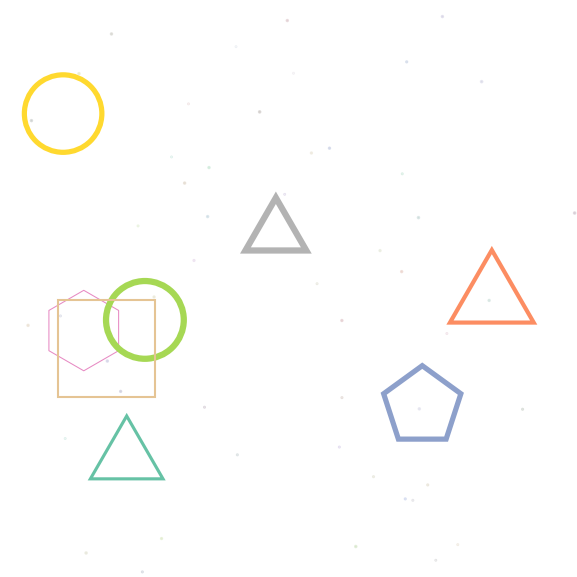[{"shape": "triangle", "thickness": 1.5, "radius": 0.36, "center": [0.219, 0.206]}, {"shape": "triangle", "thickness": 2, "radius": 0.42, "center": [0.852, 0.482]}, {"shape": "pentagon", "thickness": 2.5, "radius": 0.35, "center": [0.731, 0.296]}, {"shape": "hexagon", "thickness": 0.5, "radius": 0.35, "center": [0.145, 0.427]}, {"shape": "circle", "thickness": 3, "radius": 0.34, "center": [0.251, 0.445]}, {"shape": "circle", "thickness": 2.5, "radius": 0.34, "center": [0.109, 0.802]}, {"shape": "square", "thickness": 1, "radius": 0.42, "center": [0.184, 0.396]}, {"shape": "triangle", "thickness": 3, "radius": 0.3, "center": [0.478, 0.596]}]